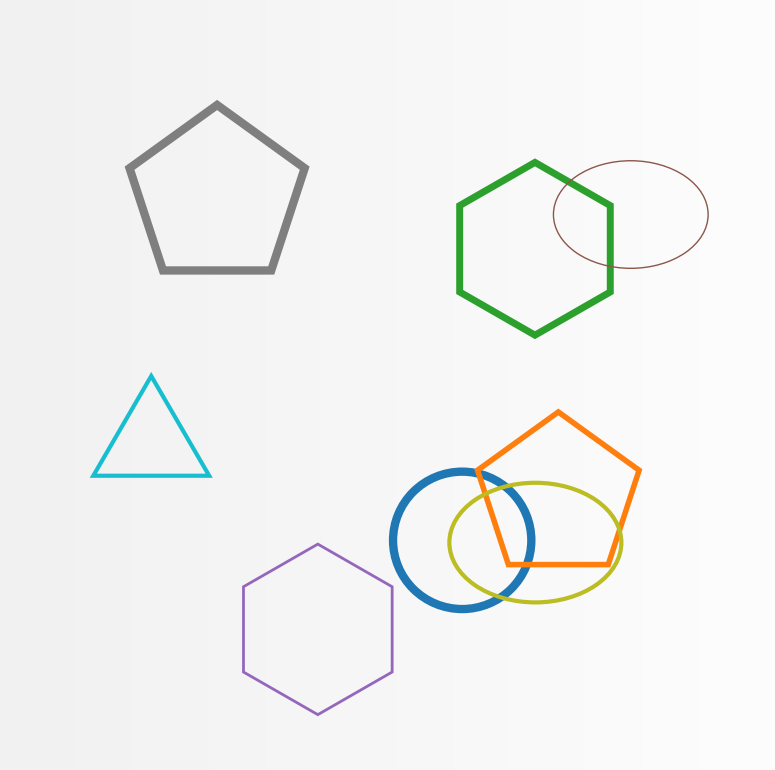[{"shape": "circle", "thickness": 3, "radius": 0.45, "center": [0.596, 0.298]}, {"shape": "pentagon", "thickness": 2, "radius": 0.55, "center": [0.72, 0.355]}, {"shape": "hexagon", "thickness": 2.5, "radius": 0.56, "center": [0.69, 0.677]}, {"shape": "hexagon", "thickness": 1, "radius": 0.55, "center": [0.41, 0.183]}, {"shape": "oval", "thickness": 0.5, "radius": 0.5, "center": [0.814, 0.721]}, {"shape": "pentagon", "thickness": 3, "radius": 0.59, "center": [0.28, 0.745]}, {"shape": "oval", "thickness": 1.5, "radius": 0.55, "center": [0.691, 0.295]}, {"shape": "triangle", "thickness": 1.5, "radius": 0.43, "center": [0.195, 0.425]}]